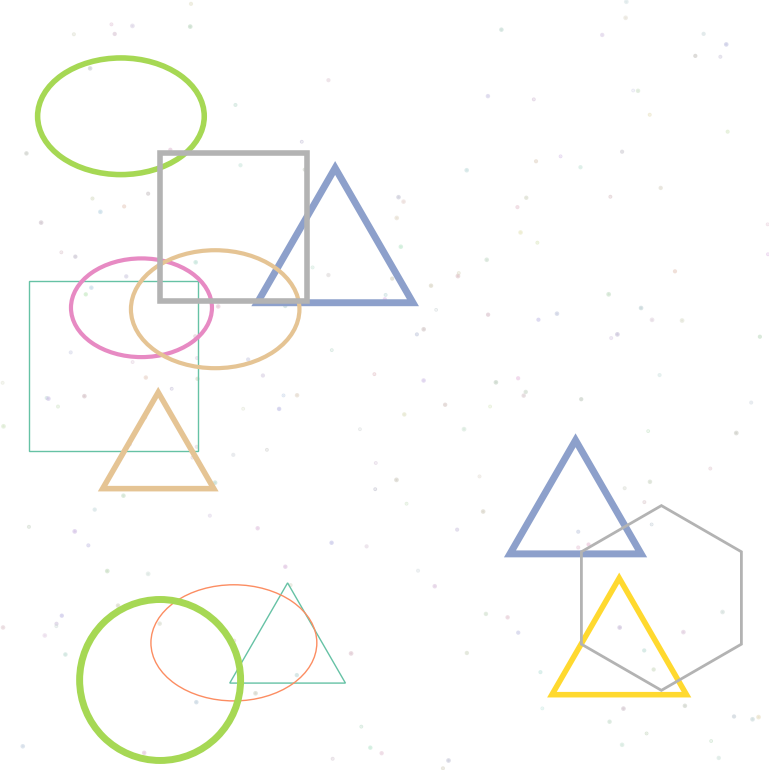[{"shape": "triangle", "thickness": 0.5, "radius": 0.43, "center": [0.373, 0.156]}, {"shape": "square", "thickness": 0.5, "radius": 0.55, "center": [0.147, 0.525]}, {"shape": "oval", "thickness": 0.5, "radius": 0.54, "center": [0.304, 0.165]}, {"shape": "triangle", "thickness": 2.5, "radius": 0.58, "center": [0.435, 0.665]}, {"shape": "triangle", "thickness": 2.5, "radius": 0.49, "center": [0.747, 0.33]}, {"shape": "oval", "thickness": 1.5, "radius": 0.46, "center": [0.184, 0.6]}, {"shape": "circle", "thickness": 2.5, "radius": 0.52, "center": [0.208, 0.117]}, {"shape": "oval", "thickness": 2, "radius": 0.54, "center": [0.157, 0.849]}, {"shape": "triangle", "thickness": 2, "radius": 0.5, "center": [0.804, 0.148]}, {"shape": "triangle", "thickness": 2, "radius": 0.42, "center": [0.205, 0.407]}, {"shape": "oval", "thickness": 1.5, "radius": 0.55, "center": [0.279, 0.598]}, {"shape": "square", "thickness": 2, "radius": 0.48, "center": [0.303, 0.705]}, {"shape": "hexagon", "thickness": 1, "radius": 0.6, "center": [0.859, 0.223]}]